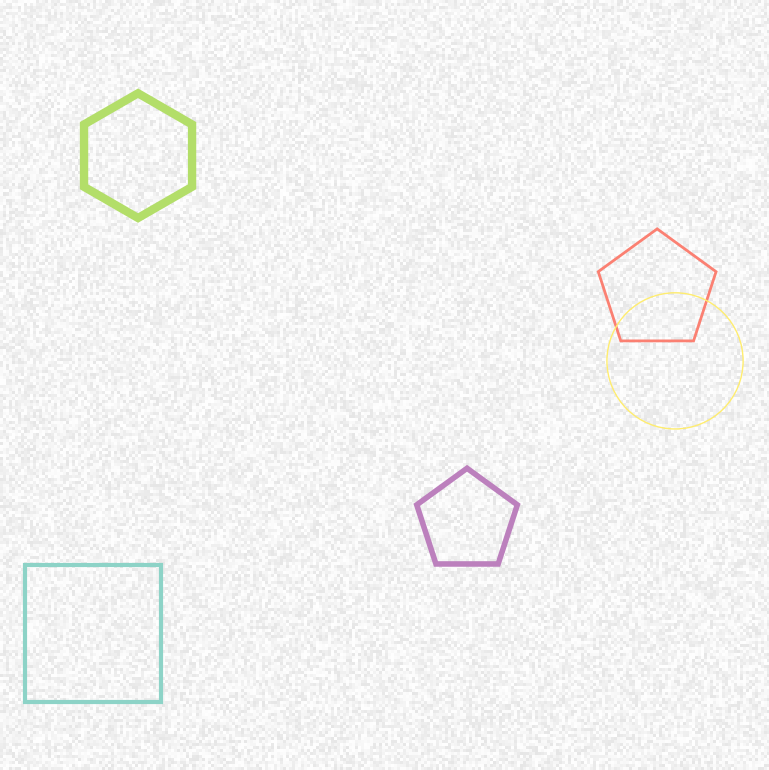[{"shape": "square", "thickness": 1.5, "radius": 0.44, "center": [0.121, 0.177]}, {"shape": "pentagon", "thickness": 1, "radius": 0.4, "center": [0.853, 0.622]}, {"shape": "hexagon", "thickness": 3, "radius": 0.4, "center": [0.179, 0.798]}, {"shape": "pentagon", "thickness": 2, "radius": 0.34, "center": [0.607, 0.323]}, {"shape": "circle", "thickness": 0.5, "radius": 0.44, "center": [0.877, 0.531]}]